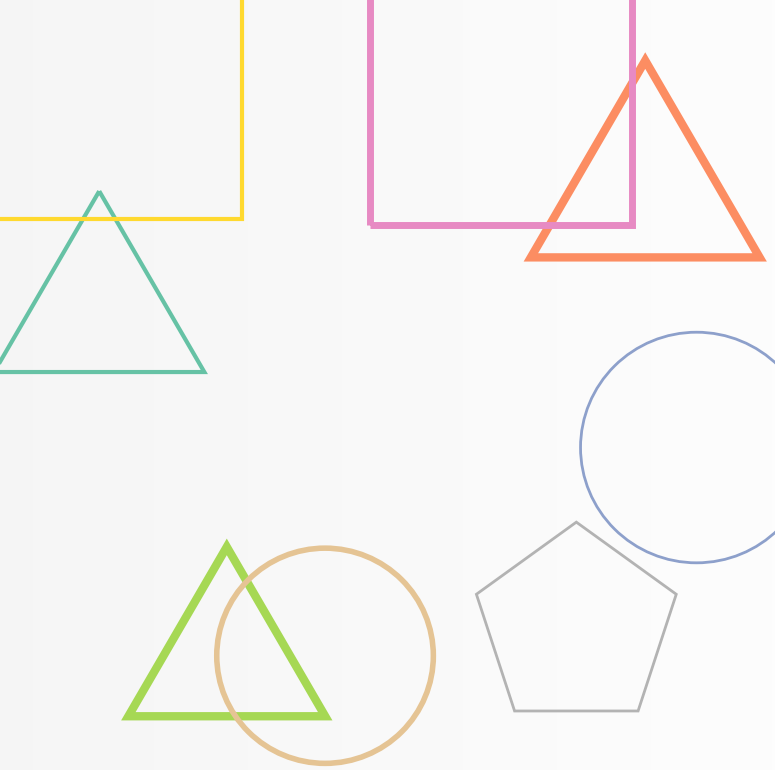[{"shape": "triangle", "thickness": 1.5, "radius": 0.78, "center": [0.128, 0.595]}, {"shape": "triangle", "thickness": 3, "radius": 0.85, "center": [0.833, 0.751]}, {"shape": "circle", "thickness": 1, "radius": 0.75, "center": [0.899, 0.419]}, {"shape": "square", "thickness": 2.5, "radius": 0.85, "center": [0.646, 0.877]}, {"shape": "triangle", "thickness": 3, "radius": 0.73, "center": [0.293, 0.143]}, {"shape": "square", "thickness": 1.5, "radius": 0.9, "center": [0.132, 0.896]}, {"shape": "circle", "thickness": 2, "radius": 0.7, "center": [0.419, 0.148]}, {"shape": "pentagon", "thickness": 1, "radius": 0.68, "center": [0.744, 0.186]}]